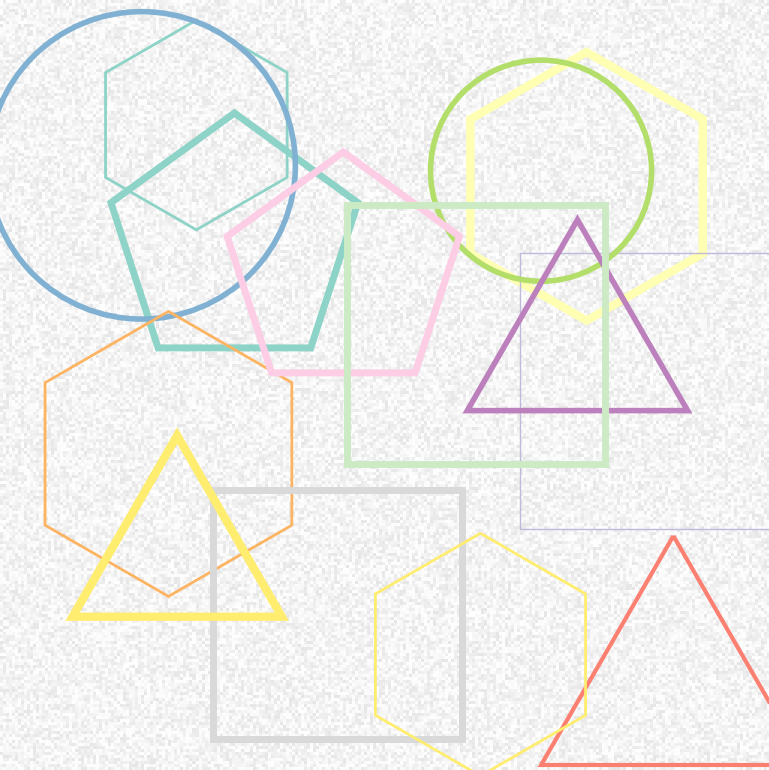[{"shape": "hexagon", "thickness": 1, "radius": 0.68, "center": [0.255, 0.838]}, {"shape": "pentagon", "thickness": 2.5, "radius": 0.84, "center": [0.304, 0.685]}, {"shape": "hexagon", "thickness": 3, "radius": 0.87, "center": [0.762, 0.758]}, {"shape": "square", "thickness": 0.5, "radius": 0.9, "center": [0.855, 0.492]}, {"shape": "triangle", "thickness": 1.5, "radius": 0.99, "center": [0.875, 0.106]}, {"shape": "circle", "thickness": 2, "radius": 1.0, "center": [0.184, 0.785]}, {"shape": "hexagon", "thickness": 1, "radius": 0.93, "center": [0.219, 0.411]}, {"shape": "circle", "thickness": 2, "radius": 0.72, "center": [0.703, 0.778]}, {"shape": "pentagon", "thickness": 2.5, "radius": 0.79, "center": [0.446, 0.644]}, {"shape": "square", "thickness": 2.5, "radius": 0.81, "center": [0.438, 0.202]}, {"shape": "triangle", "thickness": 2, "radius": 0.83, "center": [0.75, 0.549]}, {"shape": "square", "thickness": 2.5, "radius": 0.84, "center": [0.618, 0.566]}, {"shape": "triangle", "thickness": 3, "radius": 0.78, "center": [0.23, 0.277]}, {"shape": "hexagon", "thickness": 1, "radius": 0.79, "center": [0.624, 0.15]}]